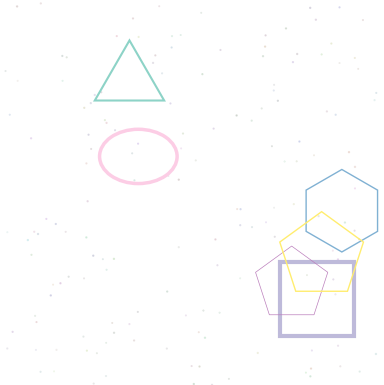[{"shape": "triangle", "thickness": 1.5, "radius": 0.52, "center": [0.336, 0.791]}, {"shape": "square", "thickness": 3, "radius": 0.48, "center": [0.823, 0.223]}, {"shape": "hexagon", "thickness": 1, "radius": 0.54, "center": [0.888, 0.453]}, {"shape": "oval", "thickness": 2.5, "radius": 0.5, "center": [0.359, 0.594]}, {"shape": "pentagon", "thickness": 0.5, "radius": 0.49, "center": [0.758, 0.262]}, {"shape": "pentagon", "thickness": 1, "radius": 0.57, "center": [0.835, 0.336]}]